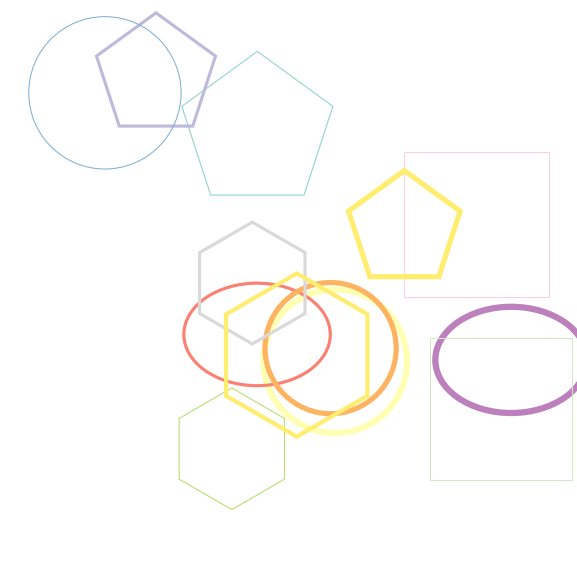[{"shape": "pentagon", "thickness": 0.5, "radius": 0.69, "center": [0.446, 0.773]}, {"shape": "circle", "thickness": 3, "radius": 0.62, "center": [0.581, 0.374]}, {"shape": "pentagon", "thickness": 1.5, "radius": 0.54, "center": [0.27, 0.868]}, {"shape": "oval", "thickness": 1.5, "radius": 0.63, "center": [0.445, 0.42]}, {"shape": "circle", "thickness": 0.5, "radius": 0.66, "center": [0.182, 0.838]}, {"shape": "circle", "thickness": 2.5, "radius": 0.57, "center": [0.572, 0.396]}, {"shape": "hexagon", "thickness": 0.5, "radius": 0.53, "center": [0.401, 0.222]}, {"shape": "square", "thickness": 0.5, "radius": 0.63, "center": [0.826, 0.61]}, {"shape": "hexagon", "thickness": 1.5, "radius": 0.53, "center": [0.437, 0.509]}, {"shape": "oval", "thickness": 3, "radius": 0.66, "center": [0.885, 0.376]}, {"shape": "square", "thickness": 0.5, "radius": 0.61, "center": [0.867, 0.292]}, {"shape": "pentagon", "thickness": 2.5, "radius": 0.51, "center": [0.7, 0.602]}, {"shape": "hexagon", "thickness": 2, "radius": 0.71, "center": [0.514, 0.384]}]